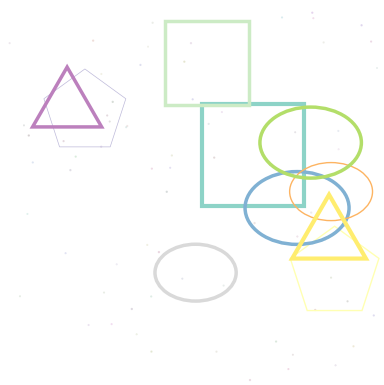[{"shape": "square", "thickness": 3, "radius": 0.66, "center": [0.658, 0.596]}, {"shape": "pentagon", "thickness": 1, "radius": 0.61, "center": [0.869, 0.291]}, {"shape": "pentagon", "thickness": 0.5, "radius": 0.56, "center": [0.22, 0.709]}, {"shape": "oval", "thickness": 2.5, "radius": 0.68, "center": [0.772, 0.46]}, {"shape": "oval", "thickness": 1, "radius": 0.54, "center": [0.86, 0.502]}, {"shape": "oval", "thickness": 2.5, "radius": 0.66, "center": [0.807, 0.63]}, {"shape": "oval", "thickness": 2.5, "radius": 0.53, "center": [0.508, 0.292]}, {"shape": "triangle", "thickness": 2.5, "radius": 0.52, "center": [0.174, 0.722]}, {"shape": "square", "thickness": 2.5, "radius": 0.55, "center": [0.539, 0.835]}, {"shape": "triangle", "thickness": 3, "radius": 0.55, "center": [0.855, 0.384]}]